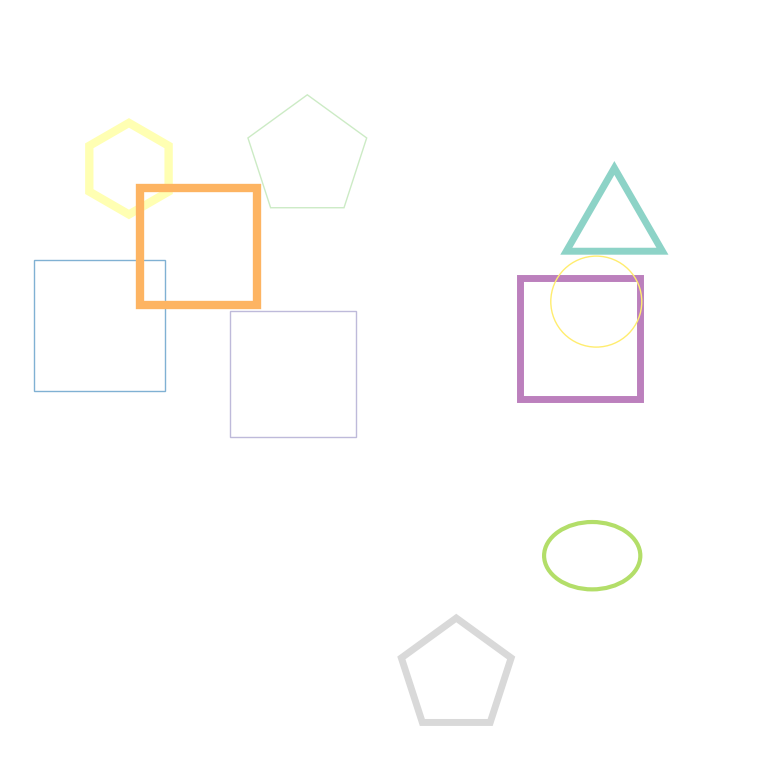[{"shape": "triangle", "thickness": 2.5, "radius": 0.36, "center": [0.798, 0.71]}, {"shape": "hexagon", "thickness": 3, "radius": 0.3, "center": [0.167, 0.781]}, {"shape": "square", "thickness": 0.5, "radius": 0.41, "center": [0.381, 0.514]}, {"shape": "square", "thickness": 0.5, "radius": 0.42, "center": [0.13, 0.577]}, {"shape": "square", "thickness": 3, "radius": 0.38, "center": [0.257, 0.68]}, {"shape": "oval", "thickness": 1.5, "radius": 0.31, "center": [0.769, 0.278]}, {"shape": "pentagon", "thickness": 2.5, "radius": 0.37, "center": [0.593, 0.122]}, {"shape": "square", "thickness": 2.5, "radius": 0.39, "center": [0.753, 0.56]}, {"shape": "pentagon", "thickness": 0.5, "radius": 0.41, "center": [0.399, 0.796]}, {"shape": "circle", "thickness": 0.5, "radius": 0.3, "center": [0.774, 0.608]}]